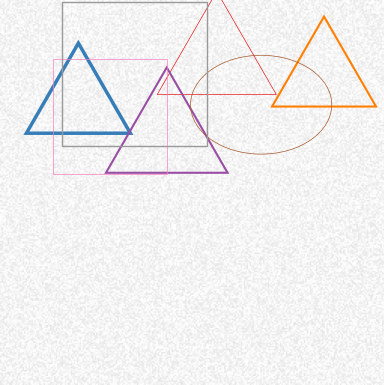[{"shape": "triangle", "thickness": 0.5, "radius": 0.89, "center": [0.563, 0.844]}, {"shape": "triangle", "thickness": 2.5, "radius": 0.78, "center": [0.204, 0.732]}, {"shape": "triangle", "thickness": 1.5, "radius": 0.91, "center": [0.433, 0.642]}, {"shape": "triangle", "thickness": 1.5, "radius": 0.78, "center": [0.842, 0.801]}, {"shape": "oval", "thickness": 0.5, "radius": 0.92, "center": [0.678, 0.728]}, {"shape": "square", "thickness": 0.5, "radius": 0.75, "center": [0.286, 0.698]}, {"shape": "square", "thickness": 1, "radius": 0.94, "center": [0.349, 0.807]}]